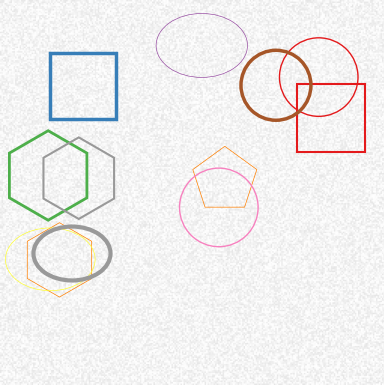[{"shape": "square", "thickness": 1.5, "radius": 0.44, "center": [0.859, 0.695]}, {"shape": "circle", "thickness": 1, "radius": 0.51, "center": [0.828, 0.8]}, {"shape": "square", "thickness": 2.5, "radius": 0.43, "center": [0.216, 0.777]}, {"shape": "hexagon", "thickness": 2, "radius": 0.58, "center": [0.125, 0.544]}, {"shape": "oval", "thickness": 0.5, "radius": 0.59, "center": [0.524, 0.882]}, {"shape": "pentagon", "thickness": 0.5, "radius": 0.44, "center": [0.584, 0.533]}, {"shape": "hexagon", "thickness": 0.5, "radius": 0.48, "center": [0.154, 0.325]}, {"shape": "oval", "thickness": 0.5, "radius": 0.58, "center": [0.131, 0.326]}, {"shape": "circle", "thickness": 2.5, "radius": 0.45, "center": [0.717, 0.779]}, {"shape": "circle", "thickness": 1, "radius": 0.51, "center": [0.568, 0.461]}, {"shape": "hexagon", "thickness": 1.5, "radius": 0.53, "center": [0.205, 0.537]}, {"shape": "oval", "thickness": 3, "radius": 0.5, "center": [0.187, 0.342]}]